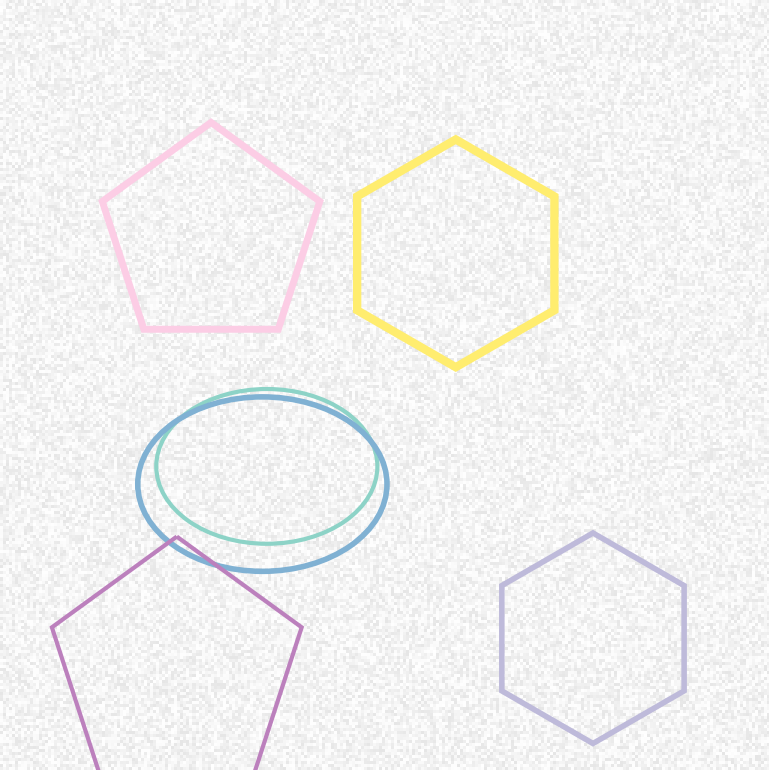[{"shape": "oval", "thickness": 1.5, "radius": 0.72, "center": [0.347, 0.394]}, {"shape": "hexagon", "thickness": 2, "radius": 0.68, "center": [0.77, 0.171]}, {"shape": "oval", "thickness": 2, "radius": 0.81, "center": [0.341, 0.371]}, {"shape": "pentagon", "thickness": 2.5, "radius": 0.74, "center": [0.274, 0.693]}, {"shape": "pentagon", "thickness": 1.5, "radius": 0.85, "center": [0.23, 0.133]}, {"shape": "hexagon", "thickness": 3, "radius": 0.74, "center": [0.592, 0.671]}]